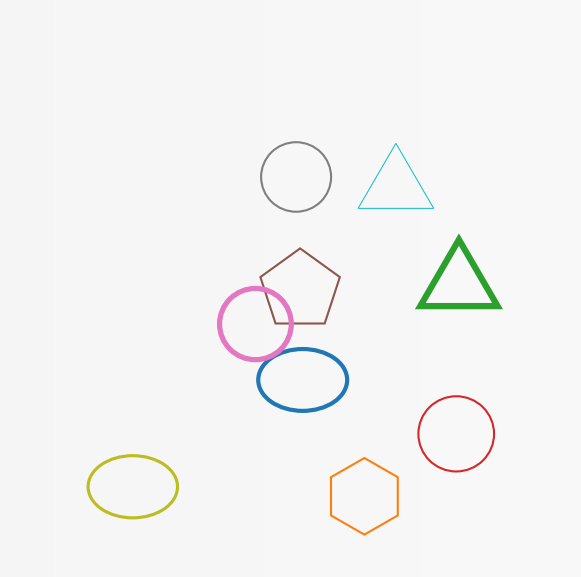[{"shape": "oval", "thickness": 2, "radius": 0.38, "center": [0.521, 0.341]}, {"shape": "hexagon", "thickness": 1, "radius": 0.33, "center": [0.627, 0.14]}, {"shape": "triangle", "thickness": 3, "radius": 0.38, "center": [0.79, 0.507]}, {"shape": "circle", "thickness": 1, "radius": 0.33, "center": [0.785, 0.248]}, {"shape": "pentagon", "thickness": 1, "radius": 0.36, "center": [0.516, 0.497]}, {"shape": "circle", "thickness": 2.5, "radius": 0.31, "center": [0.439, 0.438]}, {"shape": "circle", "thickness": 1, "radius": 0.3, "center": [0.509, 0.693]}, {"shape": "oval", "thickness": 1.5, "radius": 0.38, "center": [0.228, 0.156]}, {"shape": "triangle", "thickness": 0.5, "radius": 0.38, "center": [0.681, 0.676]}]